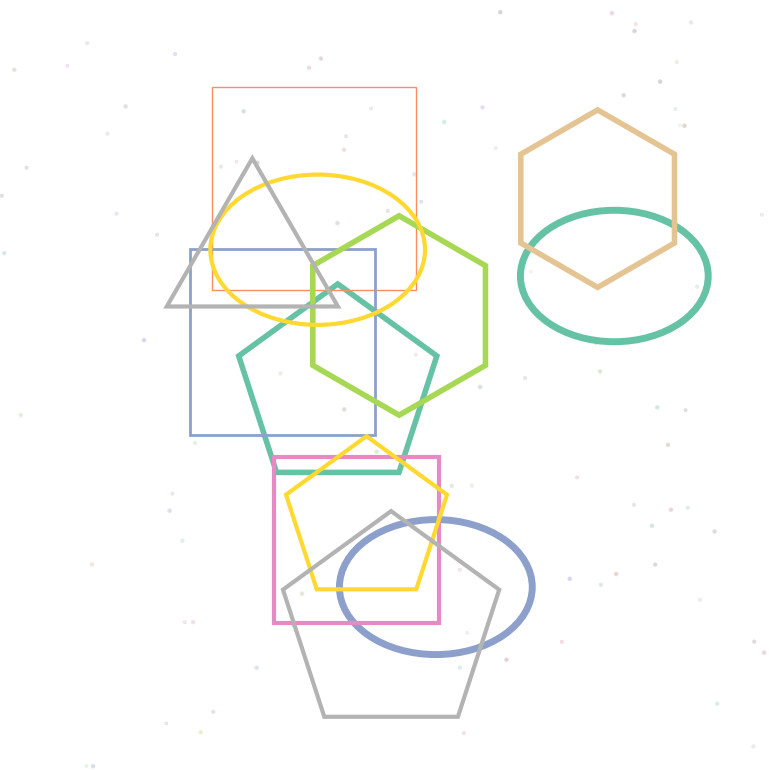[{"shape": "oval", "thickness": 2.5, "radius": 0.61, "center": [0.798, 0.642]}, {"shape": "pentagon", "thickness": 2, "radius": 0.68, "center": [0.439, 0.496]}, {"shape": "square", "thickness": 0.5, "radius": 0.66, "center": [0.408, 0.755]}, {"shape": "square", "thickness": 1, "radius": 0.6, "center": [0.367, 0.556]}, {"shape": "oval", "thickness": 2.5, "radius": 0.63, "center": [0.566, 0.238]}, {"shape": "square", "thickness": 1.5, "radius": 0.54, "center": [0.463, 0.298]}, {"shape": "hexagon", "thickness": 2, "radius": 0.65, "center": [0.518, 0.59]}, {"shape": "pentagon", "thickness": 1.5, "radius": 0.55, "center": [0.476, 0.324]}, {"shape": "oval", "thickness": 1.5, "radius": 0.7, "center": [0.413, 0.676]}, {"shape": "hexagon", "thickness": 2, "radius": 0.58, "center": [0.776, 0.742]}, {"shape": "pentagon", "thickness": 1.5, "radius": 0.74, "center": [0.508, 0.189]}, {"shape": "triangle", "thickness": 1.5, "radius": 0.64, "center": [0.328, 0.666]}]